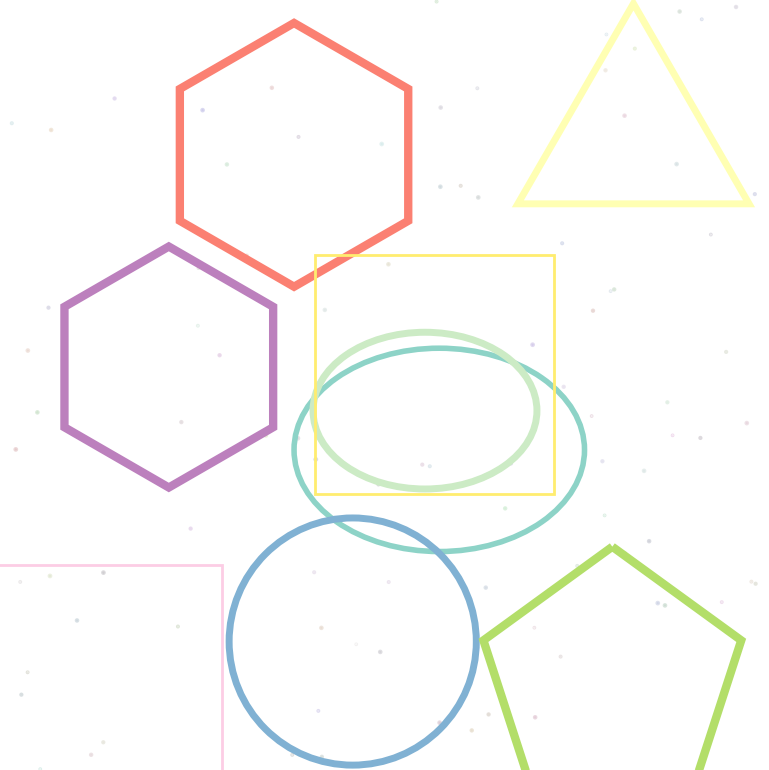[{"shape": "oval", "thickness": 2, "radius": 0.94, "center": [0.57, 0.416]}, {"shape": "triangle", "thickness": 2.5, "radius": 0.87, "center": [0.823, 0.822]}, {"shape": "hexagon", "thickness": 3, "radius": 0.86, "center": [0.382, 0.799]}, {"shape": "circle", "thickness": 2.5, "radius": 0.8, "center": [0.458, 0.167]}, {"shape": "pentagon", "thickness": 3, "radius": 0.88, "center": [0.795, 0.114]}, {"shape": "square", "thickness": 1, "radius": 0.82, "center": [0.125, 0.103]}, {"shape": "hexagon", "thickness": 3, "radius": 0.78, "center": [0.219, 0.523]}, {"shape": "oval", "thickness": 2.5, "radius": 0.73, "center": [0.552, 0.467]}, {"shape": "square", "thickness": 1, "radius": 0.77, "center": [0.564, 0.514]}]